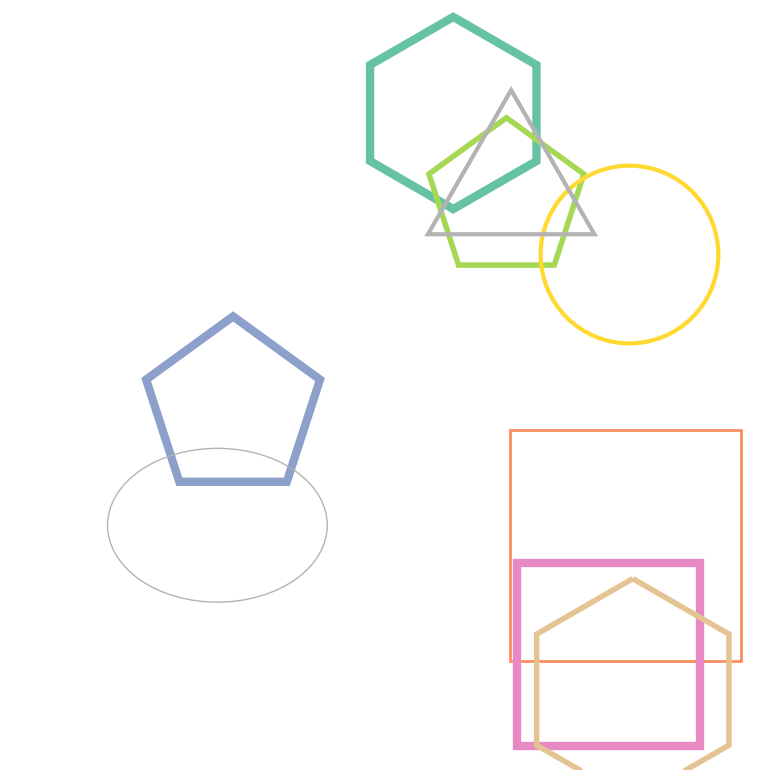[{"shape": "hexagon", "thickness": 3, "radius": 0.62, "center": [0.589, 0.853]}, {"shape": "square", "thickness": 1, "radius": 0.75, "center": [0.812, 0.291]}, {"shape": "pentagon", "thickness": 3, "radius": 0.59, "center": [0.303, 0.47]}, {"shape": "square", "thickness": 3, "radius": 0.59, "center": [0.791, 0.15]}, {"shape": "pentagon", "thickness": 2, "radius": 0.53, "center": [0.658, 0.741]}, {"shape": "circle", "thickness": 1.5, "radius": 0.58, "center": [0.818, 0.669]}, {"shape": "hexagon", "thickness": 2, "radius": 0.72, "center": [0.822, 0.104]}, {"shape": "oval", "thickness": 0.5, "radius": 0.71, "center": [0.282, 0.318]}, {"shape": "triangle", "thickness": 1.5, "radius": 0.62, "center": [0.664, 0.758]}]